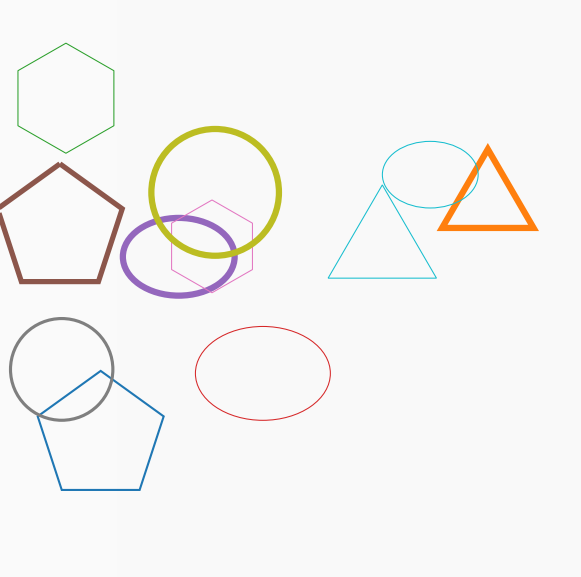[{"shape": "pentagon", "thickness": 1, "radius": 0.57, "center": [0.173, 0.243]}, {"shape": "triangle", "thickness": 3, "radius": 0.45, "center": [0.839, 0.65]}, {"shape": "hexagon", "thickness": 0.5, "radius": 0.48, "center": [0.113, 0.829]}, {"shape": "oval", "thickness": 0.5, "radius": 0.58, "center": [0.452, 0.353]}, {"shape": "oval", "thickness": 3, "radius": 0.48, "center": [0.308, 0.555]}, {"shape": "pentagon", "thickness": 2.5, "radius": 0.56, "center": [0.103, 0.603]}, {"shape": "hexagon", "thickness": 0.5, "radius": 0.4, "center": [0.365, 0.573]}, {"shape": "circle", "thickness": 1.5, "radius": 0.44, "center": [0.106, 0.359]}, {"shape": "circle", "thickness": 3, "radius": 0.55, "center": [0.37, 0.666]}, {"shape": "triangle", "thickness": 0.5, "radius": 0.54, "center": [0.658, 0.571]}, {"shape": "oval", "thickness": 0.5, "radius": 0.41, "center": [0.74, 0.697]}]